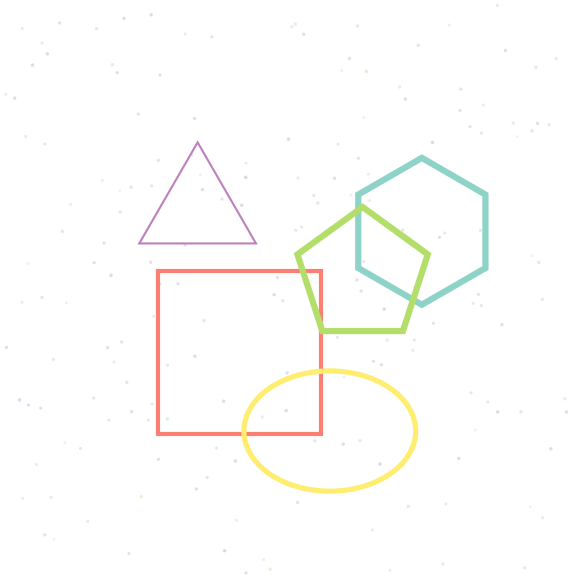[{"shape": "hexagon", "thickness": 3, "radius": 0.64, "center": [0.73, 0.599]}, {"shape": "square", "thickness": 2, "radius": 0.71, "center": [0.415, 0.389]}, {"shape": "pentagon", "thickness": 3, "radius": 0.59, "center": [0.628, 0.522]}, {"shape": "triangle", "thickness": 1, "radius": 0.58, "center": [0.342, 0.636]}, {"shape": "oval", "thickness": 2.5, "radius": 0.74, "center": [0.571, 0.253]}]